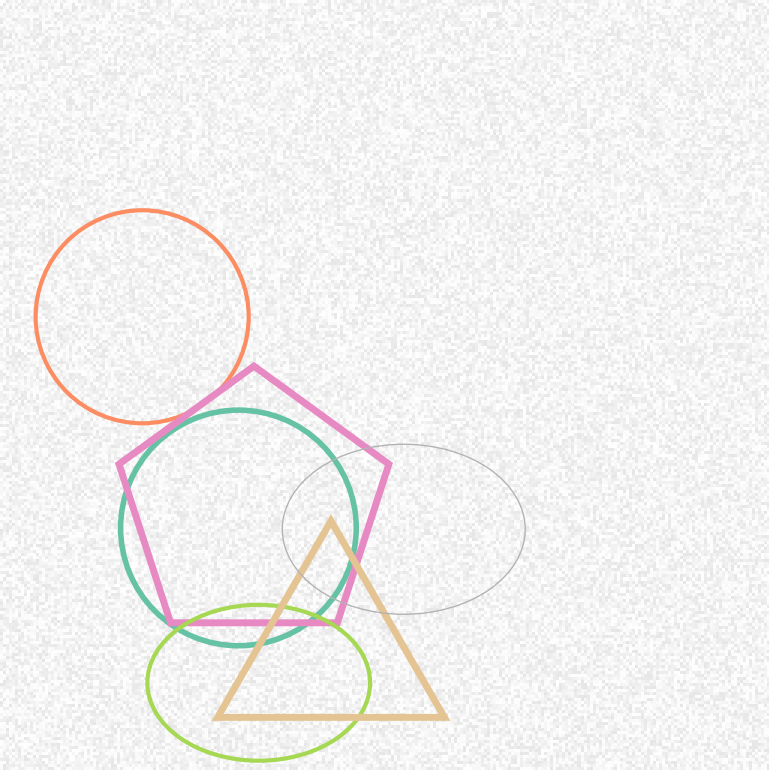[{"shape": "circle", "thickness": 2, "radius": 0.77, "center": [0.31, 0.314]}, {"shape": "circle", "thickness": 1.5, "radius": 0.69, "center": [0.185, 0.589]}, {"shape": "pentagon", "thickness": 2.5, "radius": 0.92, "center": [0.33, 0.34]}, {"shape": "oval", "thickness": 1.5, "radius": 0.72, "center": [0.336, 0.113]}, {"shape": "triangle", "thickness": 2.5, "radius": 0.85, "center": [0.43, 0.153]}, {"shape": "oval", "thickness": 0.5, "radius": 0.79, "center": [0.524, 0.313]}]